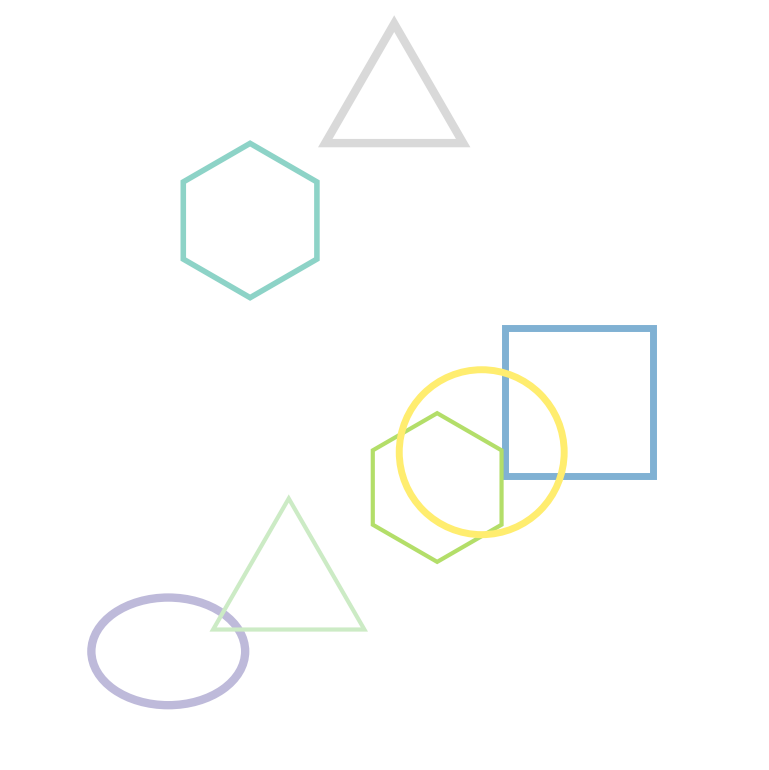[{"shape": "hexagon", "thickness": 2, "radius": 0.5, "center": [0.325, 0.714]}, {"shape": "oval", "thickness": 3, "radius": 0.5, "center": [0.219, 0.154]}, {"shape": "square", "thickness": 2.5, "radius": 0.48, "center": [0.752, 0.478]}, {"shape": "hexagon", "thickness": 1.5, "radius": 0.48, "center": [0.568, 0.367]}, {"shape": "triangle", "thickness": 3, "radius": 0.52, "center": [0.512, 0.866]}, {"shape": "triangle", "thickness": 1.5, "radius": 0.57, "center": [0.375, 0.239]}, {"shape": "circle", "thickness": 2.5, "radius": 0.54, "center": [0.626, 0.413]}]